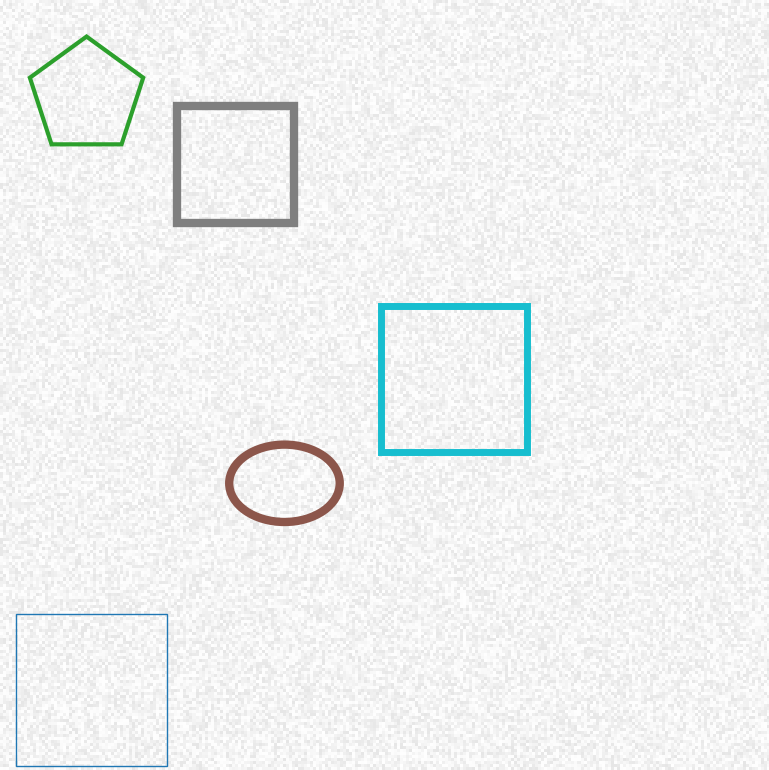[{"shape": "square", "thickness": 0.5, "radius": 0.49, "center": [0.119, 0.104]}, {"shape": "pentagon", "thickness": 1.5, "radius": 0.39, "center": [0.112, 0.875]}, {"shape": "oval", "thickness": 3, "radius": 0.36, "center": [0.369, 0.372]}, {"shape": "square", "thickness": 3, "radius": 0.38, "center": [0.306, 0.786]}, {"shape": "square", "thickness": 2.5, "radius": 0.48, "center": [0.59, 0.508]}]